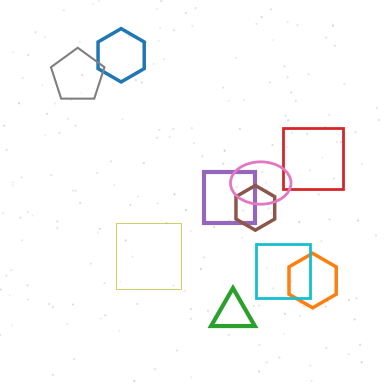[{"shape": "hexagon", "thickness": 2.5, "radius": 0.35, "center": [0.315, 0.856]}, {"shape": "hexagon", "thickness": 2.5, "radius": 0.35, "center": [0.812, 0.271]}, {"shape": "triangle", "thickness": 3, "radius": 0.33, "center": [0.605, 0.186]}, {"shape": "square", "thickness": 2, "radius": 0.39, "center": [0.813, 0.589]}, {"shape": "square", "thickness": 3, "radius": 0.33, "center": [0.596, 0.487]}, {"shape": "hexagon", "thickness": 2.5, "radius": 0.29, "center": [0.663, 0.46]}, {"shape": "oval", "thickness": 2, "radius": 0.39, "center": [0.677, 0.525]}, {"shape": "pentagon", "thickness": 1.5, "radius": 0.37, "center": [0.202, 0.803]}, {"shape": "square", "thickness": 0.5, "radius": 0.43, "center": [0.386, 0.335]}, {"shape": "square", "thickness": 2, "radius": 0.35, "center": [0.736, 0.296]}]